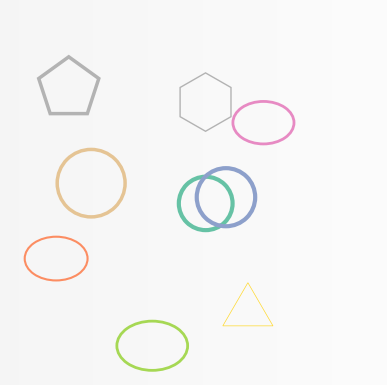[{"shape": "circle", "thickness": 3, "radius": 0.35, "center": [0.531, 0.472]}, {"shape": "oval", "thickness": 1.5, "radius": 0.41, "center": [0.145, 0.328]}, {"shape": "circle", "thickness": 3, "radius": 0.38, "center": [0.583, 0.488]}, {"shape": "oval", "thickness": 2, "radius": 0.39, "center": [0.68, 0.681]}, {"shape": "oval", "thickness": 2, "radius": 0.46, "center": [0.393, 0.102]}, {"shape": "triangle", "thickness": 0.5, "radius": 0.37, "center": [0.64, 0.191]}, {"shape": "circle", "thickness": 2.5, "radius": 0.44, "center": [0.235, 0.524]}, {"shape": "pentagon", "thickness": 2.5, "radius": 0.41, "center": [0.177, 0.771]}, {"shape": "hexagon", "thickness": 1, "radius": 0.38, "center": [0.53, 0.735]}]